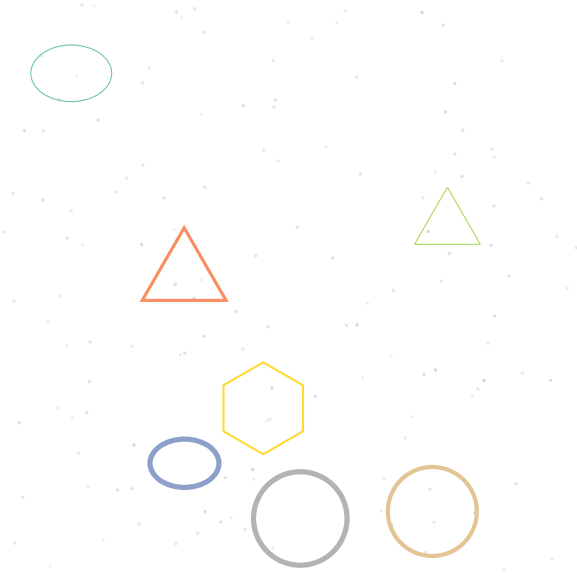[{"shape": "oval", "thickness": 0.5, "radius": 0.35, "center": [0.123, 0.872]}, {"shape": "triangle", "thickness": 1.5, "radius": 0.42, "center": [0.319, 0.521]}, {"shape": "oval", "thickness": 2.5, "radius": 0.3, "center": [0.319, 0.197]}, {"shape": "triangle", "thickness": 0.5, "radius": 0.33, "center": [0.775, 0.609]}, {"shape": "hexagon", "thickness": 1, "radius": 0.4, "center": [0.456, 0.292]}, {"shape": "circle", "thickness": 2, "radius": 0.39, "center": [0.749, 0.113]}, {"shape": "circle", "thickness": 2.5, "radius": 0.4, "center": [0.52, 0.101]}]